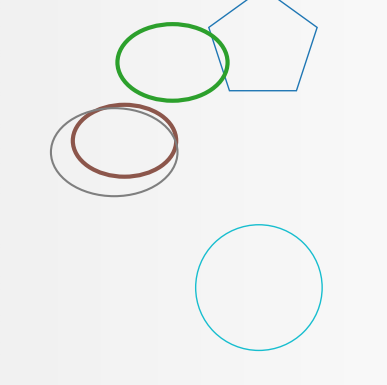[{"shape": "pentagon", "thickness": 1, "radius": 0.74, "center": [0.679, 0.883]}, {"shape": "oval", "thickness": 3, "radius": 0.71, "center": [0.445, 0.838]}, {"shape": "oval", "thickness": 3, "radius": 0.67, "center": [0.321, 0.634]}, {"shape": "oval", "thickness": 1.5, "radius": 0.82, "center": [0.295, 0.605]}, {"shape": "circle", "thickness": 1, "radius": 0.82, "center": [0.668, 0.253]}]